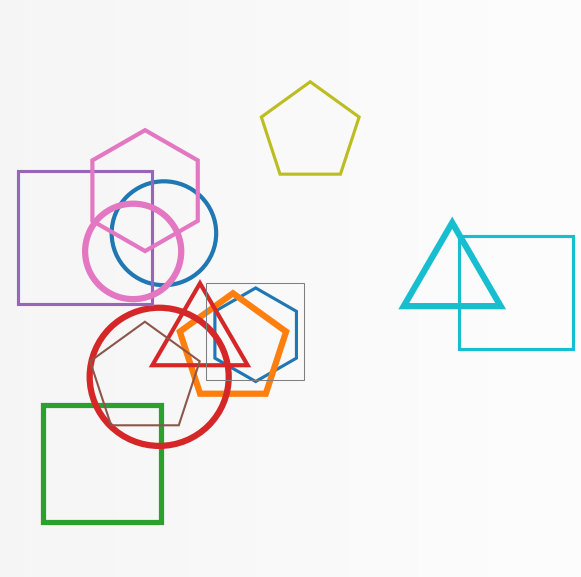[{"shape": "hexagon", "thickness": 1.5, "radius": 0.41, "center": [0.44, 0.42]}, {"shape": "circle", "thickness": 2, "radius": 0.45, "center": [0.282, 0.595]}, {"shape": "pentagon", "thickness": 3, "radius": 0.48, "center": [0.401, 0.395]}, {"shape": "square", "thickness": 2.5, "radius": 0.51, "center": [0.175, 0.196]}, {"shape": "circle", "thickness": 3, "radius": 0.6, "center": [0.274, 0.347]}, {"shape": "triangle", "thickness": 2, "radius": 0.47, "center": [0.344, 0.414]}, {"shape": "square", "thickness": 1.5, "radius": 0.58, "center": [0.146, 0.588]}, {"shape": "pentagon", "thickness": 1, "radius": 0.5, "center": [0.249, 0.343]}, {"shape": "circle", "thickness": 3, "radius": 0.41, "center": [0.229, 0.564]}, {"shape": "hexagon", "thickness": 2, "radius": 0.52, "center": [0.25, 0.669]}, {"shape": "square", "thickness": 0.5, "radius": 0.42, "center": [0.439, 0.426]}, {"shape": "pentagon", "thickness": 1.5, "radius": 0.44, "center": [0.534, 0.769]}, {"shape": "square", "thickness": 1.5, "radius": 0.49, "center": [0.887, 0.492]}, {"shape": "triangle", "thickness": 3, "radius": 0.48, "center": [0.778, 0.517]}]